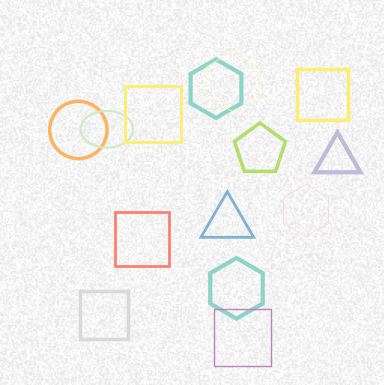[{"shape": "hexagon", "thickness": 3, "radius": 0.38, "center": [0.561, 0.77]}, {"shape": "hexagon", "thickness": 3, "radius": 0.39, "center": [0.614, 0.251]}, {"shape": "hexagon", "thickness": 0.5, "radius": 0.39, "center": [0.604, 0.788]}, {"shape": "triangle", "thickness": 3, "radius": 0.35, "center": [0.876, 0.587]}, {"shape": "square", "thickness": 2, "radius": 0.35, "center": [0.369, 0.378]}, {"shape": "triangle", "thickness": 2, "radius": 0.4, "center": [0.59, 0.423]}, {"shape": "circle", "thickness": 2.5, "radius": 0.37, "center": [0.204, 0.662]}, {"shape": "pentagon", "thickness": 2.5, "radius": 0.35, "center": [0.675, 0.611]}, {"shape": "hexagon", "thickness": 0.5, "radius": 0.34, "center": [0.795, 0.453]}, {"shape": "square", "thickness": 2.5, "radius": 0.31, "center": [0.269, 0.182]}, {"shape": "square", "thickness": 1, "radius": 0.37, "center": [0.63, 0.123]}, {"shape": "oval", "thickness": 1.5, "radius": 0.34, "center": [0.278, 0.664]}, {"shape": "square", "thickness": 2, "radius": 0.36, "center": [0.398, 0.704]}, {"shape": "square", "thickness": 2.5, "radius": 0.33, "center": [0.838, 0.755]}]